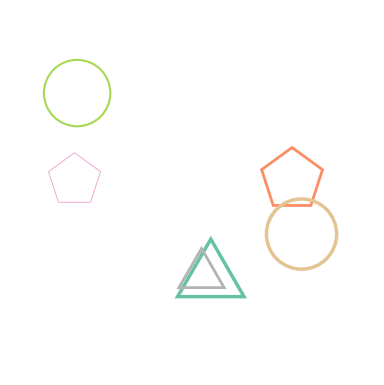[{"shape": "triangle", "thickness": 2.5, "radius": 0.5, "center": [0.548, 0.279]}, {"shape": "pentagon", "thickness": 2, "radius": 0.42, "center": [0.759, 0.534]}, {"shape": "pentagon", "thickness": 0.5, "radius": 0.36, "center": [0.194, 0.532]}, {"shape": "circle", "thickness": 1.5, "radius": 0.43, "center": [0.2, 0.758]}, {"shape": "circle", "thickness": 2.5, "radius": 0.46, "center": [0.783, 0.392]}, {"shape": "triangle", "thickness": 2, "radius": 0.34, "center": [0.523, 0.287]}]